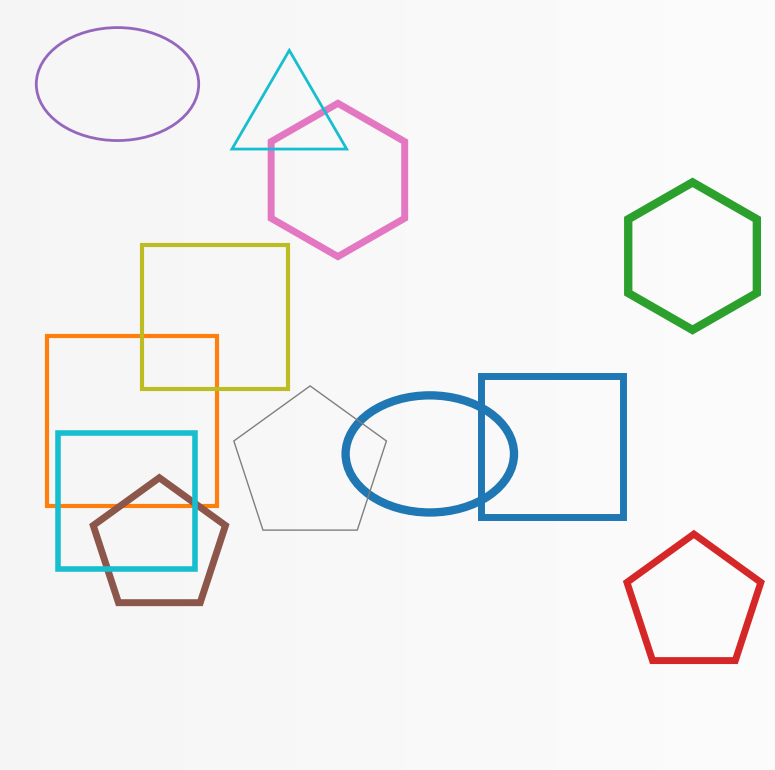[{"shape": "oval", "thickness": 3, "radius": 0.54, "center": [0.555, 0.41]}, {"shape": "square", "thickness": 2.5, "radius": 0.46, "center": [0.712, 0.42]}, {"shape": "square", "thickness": 1.5, "radius": 0.55, "center": [0.17, 0.453]}, {"shape": "hexagon", "thickness": 3, "radius": 0.48, "center": [0.894, 0.667]}, {"shape": "pentagon", "thickness": 2.5, "radius": 0.45, "center": [0.895, 0.216]}, {"shape": "oval", "thickness": 1, "radius": 0.52, "center": [0.152, 0.891]}, {"shape": "pentagon", "thickness": 2.5, "radius": 0.45, "center": [0.206, 0.29]}, {"shape": "hexagon", "thickness": 2.5, "radius": 0.5, "center": [0.436, 0.766]}, {"shape": "pentagon", "thickness": 0.5, "radius": 0.52, "center": [0.4, 0.395]}, {"shape": "square", "thickness": 1.5, "radius": 0.47, "center": [0.277, 0.588]}, {"shape": "square", "thickness": 2, "radius": 0.44, "center": [0.163, 0.35]}, {"shape": "triangle", "thickness": 1, "radius": 0.43, "center": [0.373, 0.849]}]